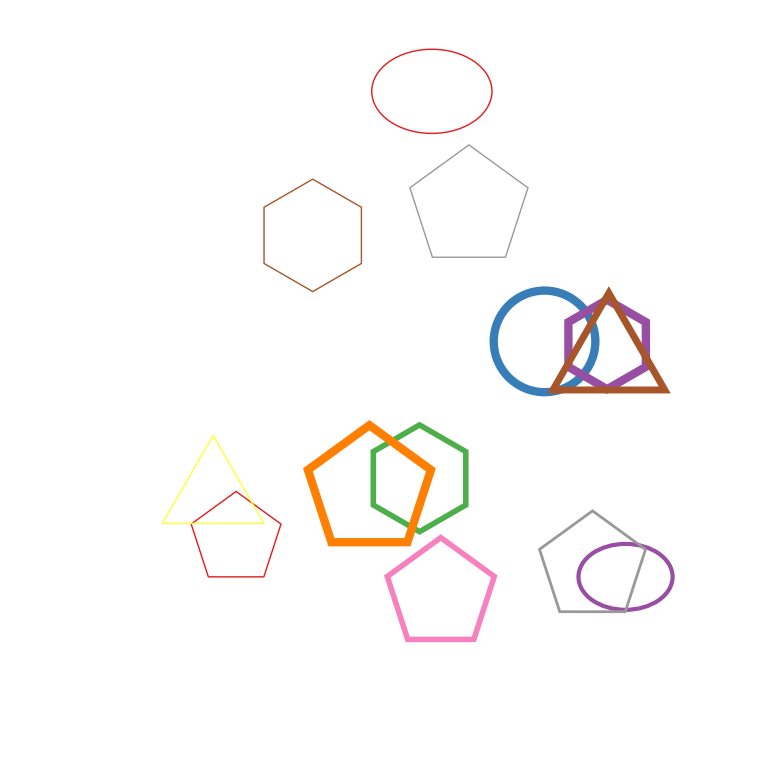[{"shape": "oval", "thickness": 0.5, "radius": 0.39, "center": [0.561, 0.881]}, {"shape": "pentagon", "thickness": 0.5, "radius": 0.31, "center": [0.307, 0.3]}, {"shape": "circle", "thickness": 3, "radius": 0.33, "center": [0.707, 0.557]}, {"shape": "hexagon", "thickness": 2, "radius": 0.35, "center": [0.545, 0.379]}, {"shape": "hexagon", "thickness": 3, "radius": 0.29, "center": [0.788, 0.553]}, {"shape": "oval", "thickness": 1.5, "radius": 0.31, "center": [0.812, 0.251]}, {"shape": "pentagon", "thickness": 3, "radius": 0.42, "center": [0.48, 0.364]}, {"shape": "triangle", "thickness": 0.5, "radius": 0.38, "center": [0.277, 0.358]}, {"shape": "triangle", "thickness": 2.5, "radius": 0.42, "center": [0.791, 0.535]}, {"shape": "hexagon", "thickness": 0.5, "radius": 0.36, "center": [0.406, 0.694]}, {"shape": "pentagon", "thickness": 2, "radius": 0.37, "center": [0.572, 0.229]}, {"shape": "pentagon", "thickness": 0.5, "radius": 0.4, "center": [0.609, 0.731]}, {"shape": "pentagon", "thickness": 1, "radius": 0.36, "center": [0.77, 0.264]}]